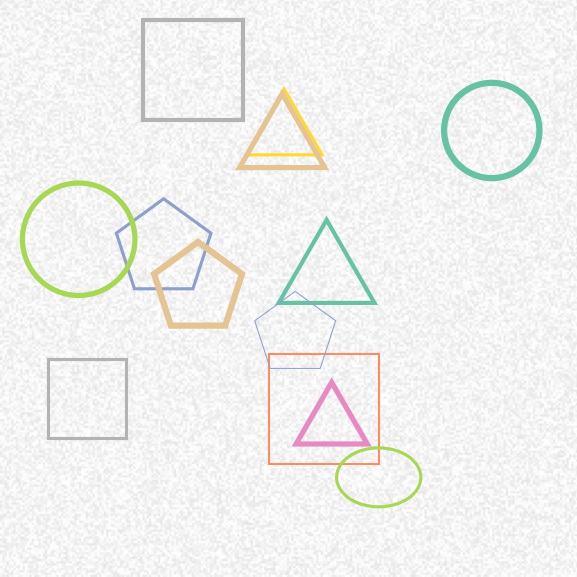[{"shape": "circle", "thickness": 3, "radius": 0.41, "center": [0.852, 0.773]}, {"shape": "triangle", "thickness": 2, "radius": 0.48, "center": [0.566, 0.523]}, {"shape": "square", "thickness": 1, "radius": 0.48, "center": [0.562, 0.291]}, {"shape": "pentagon", "thickness": 1.5, "radius": 0.43, "center": [0.283, 0.569]}, {"shape": "pentagon", "thickness": 0.5, "radius": 0.37, "center": [0.511, 0.421]}, {"shape": "triangle", "thickness": 2.5, "radius": 0.36, "center": [0.574, 0.266]}, {"shape": "circle", "thickness": 2.5, "radius": 0.49, "center": [0.136, 0.585]}, {"shape": "oval", "thickness": 1.5, "radius": 0.36, "center": [0.656, 0.173]}, {"shape": "triangle", "thickness": 1.5, "radius": 0.38, "center": [0.492, 0.769]}, {"shape": "triangle", "thickness": 2.5, "radius": 0.43, "center": [0.489, 0.752]}, {"shape": "pentagon", "thickness": 3, "radius": 0.4, "center": [0.343, 0.5]}, {"shape": "square", "thickness": 2, "radius": 0.43, "center": [0.334, 0.878]}, {"shape": "square", "thickness": 1.5, "radius": 0.34, "center": [0.151, 0.309]}]